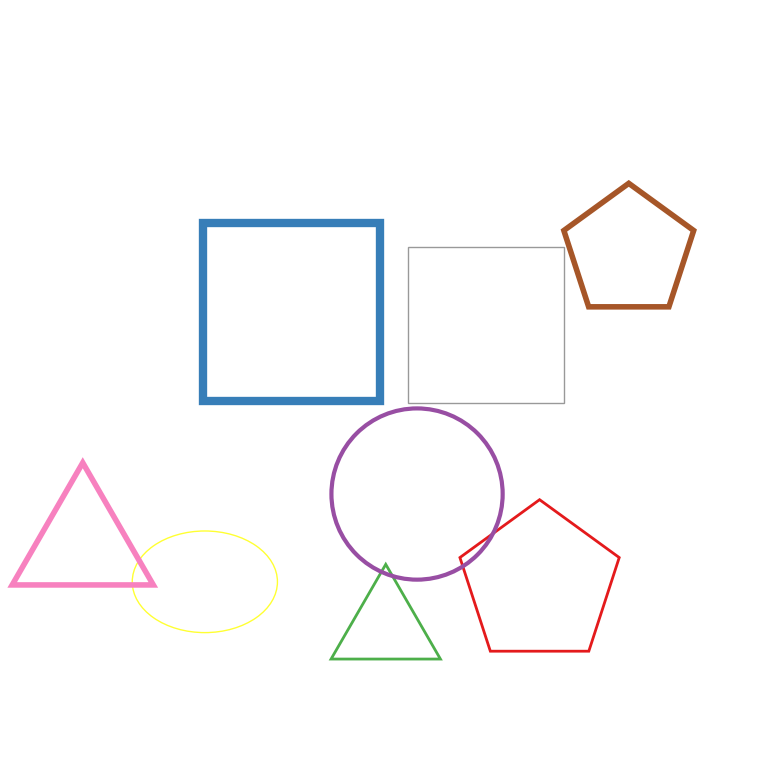[{"shape": "pentagon", "thickness": 1, "radius": 0.54, "center": [0.701, 0.242]}, {"shape": "square", "thickness": 3, "radius": 0.58, "center": [0.378, 0.595]}, {"shape": "triangle", "thickness": 1, "radius": 0.41, "center": [0.501, 0.185]}, {"shape": "circle", "thickness": 1.5, "radius": 0.56, "center": [0.542, 0.358]}, {"shape": "oval", "thickness": 0.5, "radius": 0.47, "center": [0.266, 0.244]}, {"shape": "pentagon", "thickness": 2, "radius": 0.44, "center": [0.817, 0.673]}, {"shape": "triangle", "thickness": 2, "radius": 0.53, "center": [0.107, 0.293]}, {"shape": "square", "thickness": 0.5, "radius": 0.51, "center": [0.631, 0.578]}]